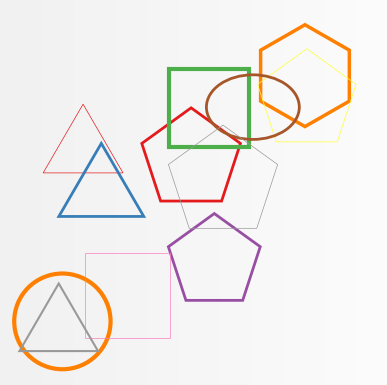[{"shape": "triangle", "thickness": 0.5, "radius": 0.59, "center": [0.214, 0.61]}, {"shape": "pentagon", "thickness": 2, "radius": 0.67, "center": [0.493, 0.586]}, {"shape": "triangle", "thickness": 2, "radius": 0.63, "center": [0.261, 0.501]}, {"shape": "square", "thickness": 3, "radius": 0.51, "center": [0.539, 0.719]}, {"shape": "pentagon", "thickness": 2, "radius": 0.62, "center": [0.553, 0.321]}, {"shape": "circle", "thickness": 3, "radius": 0.62, "center": [0.161, 0.165]}, {"shape": "hexagon", "thickness": 2.5, "radius": 0.66, "center": [0.787, 0.803]}, {"shape": "pentagon", "thickness": 0.5, "radius": 0.67, "center": [0.792, 0.74]}, {"shape": "oval", "thickness": 2, "radius": 0.6, "center": [0.653, 0.722]}, {"shape": "square", "thickness": 0.5, "radius": 0.55, "center": [0.33, 0.233]}, {"shape": "pentagon", "thickness": 0.5, "radius": 0.74, "center": [0.576, 0.527]}, {"shape": "triangle", "thickness": 1.5, "radius": 0.59, "center": [0.152, 0.147]}]